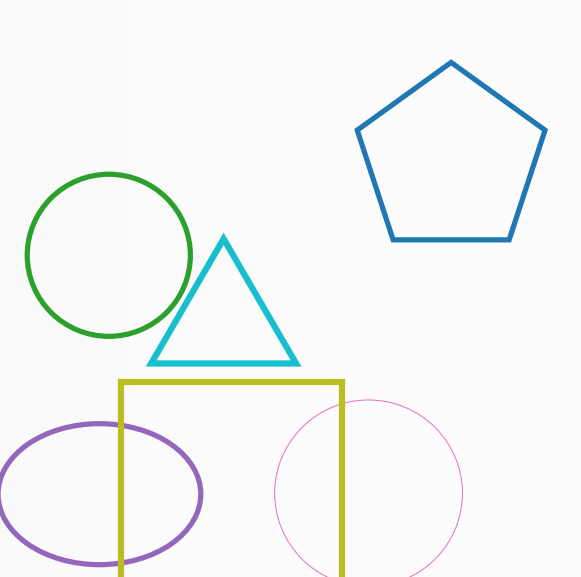[{"shape": "pentagon", "thickness": 2.5, "radius": 0.85, "center": [0.776, 0.721]}, {"shape": "circle", "thickness": 2.5, "radius": 0.7, "center": [0.187, 0.557]}, {"shape": "oval", "thickness": 2.5, "radius": 0.87, "center": [0.171, 0.143]}, {"shape": "circle", "thickness": 0.5, "radius": 0.81, "center": [0.634, 0.145]}, {"shape": "square", "thickness": 3, "radius": 0.95, "center": [0.398, 0.149]}, {"shape": "triangle", "thickness": 3, "radius": 0.72, "center": [0.385, 0.442]}]